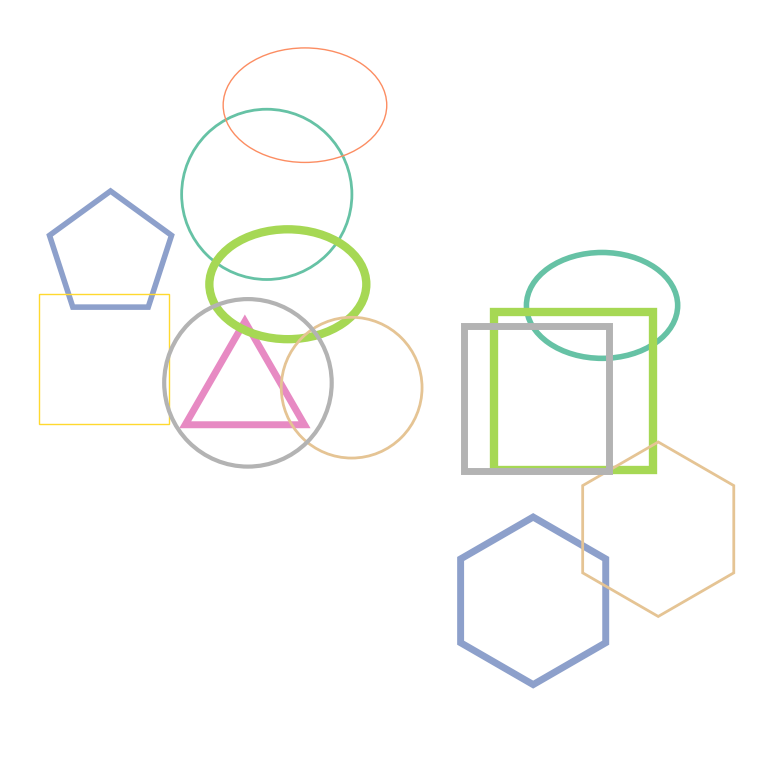[{"shape": "oval", "thickness": 2, "radius": 0.49, "center": [0.782, 0.603]}, {"shape": "circle", "thickness": 1, "radius": 0.55, "center": [0.346, 0.748]}, {"shape": "oval", "thickness": 0.5, "radius": 0.53, "center": [0.396, 0.863]}, {"shape": "hexagon", "thickness": 2.5, "radius": 0.54, "center": [0.692, 0.22]}, {"shape": "pentagon", "thickness": 2, "radius": 0.42, "center": [0.144, 0.669]}, {"shape": "triangle", "thickness": 2.5, "radius": 0.45, "center": [0.318, 0.493]}, {"shape": "oval", "thickness": 3, "radius": 0.51, "center": [0.374, 0.631]}, {"shape": "square", "thickness": 3, "radius": 0.52, "center": [0.745, 0.492]}, {"shape": "square", "thickness": 0.5, "radius": 0.42, "center": [0.135, 0.533]}, {"shape": "hexagon", "thickness": 1, "radius": 0.57, "center": [0.855, 0.313]}, {"shape": "circle", "thickness": 1, "radius": 0.46, "center": [0.457, 0.497]}, {"shape": "circle", "thickness": 1.5, "radius": 0.54, "center": [0.322, 0.503]}, {"shape": "square", "thickness": 2.5, "radius": 0.47, "center": [0.697, 0.483]}]